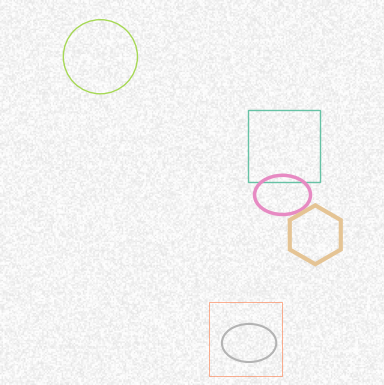[{"shape": "square", "thickness": 1, "radius": 0.47, "center": [0.737, 0.62]}, {"shape": "square", "thickness": 0.5, "radius": 0.48, "center": [0.637, 0.12]}, {"shape": "oval", "thickness": 2.5, "radius": 0.36, "center": [0.734, 0.494]}, {"shape": "circle", "thickness": 1, "radius": 0.48, "center": [0.261, 0.853]}, {"shape": "hexagon", "thickness": 3, "radius": 0.38, "center": [0.819, 0.39]}, {"shape": "oval", "thickness": 1.5, "radius": 0.35, "center": [0.647, 0.109]}]